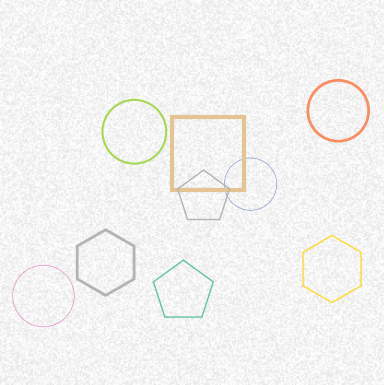[{"shape": "pentagon", "thickness": 1, "radius": 0.41, "center": [0.476, 0.243]}, {"shape": "circle", "thickness": 2, "radius": 0.39, "center": [0.879, 0.712]}, {"shape": "circle", "thickness": 0.5, "radius": 0.34, "center": [0.651, 0.522]}, {"shape": "circle", "thickness": 0.5, "radius": 0.4, "center": [0.113, 0.231]}, {"shape": "circle", "thickness": 1.5, "radius": 0.41, "center": [0.349, 0.658]}, {"shape": "hexagon", "thickness": 1, "radius": 0.44, "center": [0.862, 0.301]}, {"shape": "square", "thickness": 3, "radius": 0.47, "center": [0.541, 0.601]}, {"shape": "hexagon", "thickness": 2, "radius": 0.43, "center": [0.274, 0.318]}, {"shape": "pentagon", "thickness": 1, "radius": 0.35, "center": [0.529, 0.487]}]